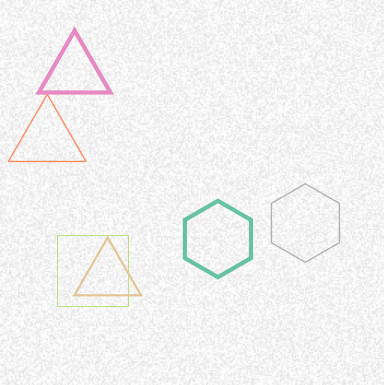[{"shape": "hexagon", "thickness": 3, "radius": 0.5, "center": [0.566, 0.379]}, {"shape": "triangle", "thickness": 1, "radius": 0.58, "center": [0.123, 0.639]}, {"shape": "triangle", "thickness": 3, "radius": 0.54, "center": [0.194, 0.813]}, {"shape": "square", "thickness": 0.5, "radius": 0.46, "center": [0.241, 0.297]}, {"shape": "triangle", "thickness": 1.5, "radius": 0.5, "center": [0.28, 0.283]}, {"shape": "hexagon", "thickness": 1, "radius": 0.51, "center": [0.793, 0.421]}]